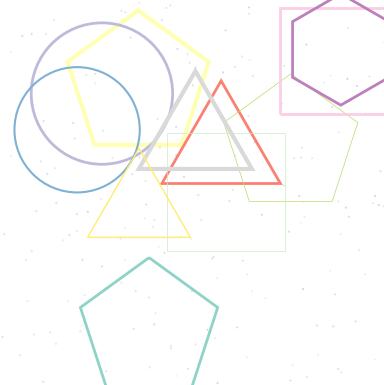[{"shape": "pentagon", "thickness": 2, "radius": 0.94, "center": [0.387, 0.143]}, {"shape": "pentagon", "thickness": 3, "radius": 0.96, "center": [0.359, 0.78]}, {"shape": "circle", "thickness": 2, "radius": 0.92, "center": [0.265, 0.757]}, {"shape": "triangle", "thickness": 2, "radius": 0.89, "center": [0.574, 0.612]}, {"shape": "circle", "thickness": 1.5, "radius": 0.81, "center": [0.2, 0.663]}, {"shape": "pentagon", "thickness": 0.5, "radius": 0.92, "center": [0.755, 0.625]}, {"shape": "square", "thickness": 2, "radius": 0.69, "center": [0.864, 0.841]}, {"shape": "triangle", "thickness": 3, "radius": 0.85, "center": [0.507, 0.646]}, {"shape": "hexagon", "thickness": 2, "radius": 0.72, "center": [0.885, 0.871]}, {"shape": "square", "thickness": 0.5, "radius": 0.77, "center": [0.586, 0.501]}, {"shape": "triangle", "thickness": 1, "radius": 0.77, "center": [0.361, 0.461]}]